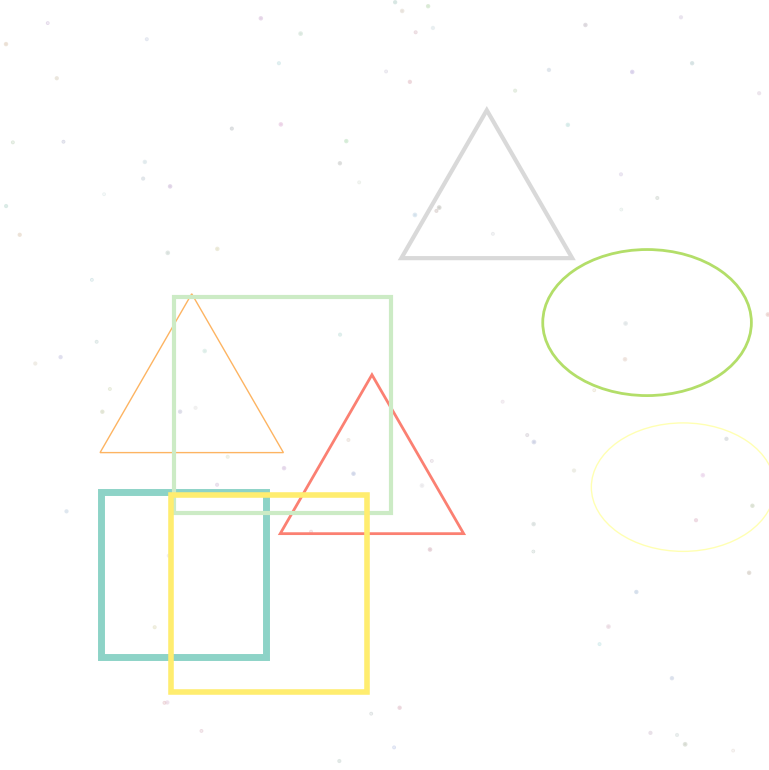[{"shape": "square", "thickness": 2.5, "radius": 0.54, "center": [0.239, 0.254]}, {"shape": "oval", "thickness": 0.5, "radius": 0.6, "center": [0.887, 0.367]}, {"shape": "triangle", "thickness": 1, "radius": 0.69, "center": [0.483, 0.376]}, {"shape": "triangle", "thickness": 0.5, "radius": 0.69, "center": [0.249, 0.481]}, {"shape": "oval", "thickness": 1, "radius": 0.68, "center": [0.84, 0.581]}, {"shape": "triangle", "thickness": 1.5, "radius": 0.64, "center": [0.632, 0.729]}, {"shape": "square", "thickness": 1.5, "radius": 0.7, "center": [0.367, 0.474]}, {"shape": "square", "thickness": 2, "radius": 0.64, "center": [0.349, 0.23]}]